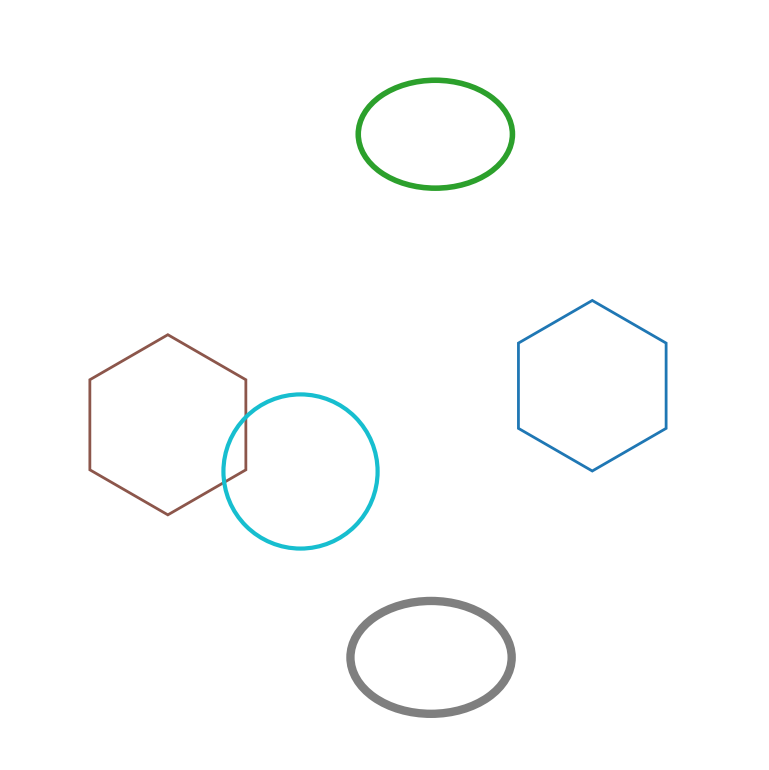[{"shape": "hexagon", "thickness": 1, "radius": 0.55, "center": [0.769, 0.499]}, {"shape": "oval", "thickness": 2, "radius": 0.5, "center": [0.565, 0.826]}, {"shape": "hexagon", "thickness": 1, "radius": 0.58, "center": [0.218, 0.448]}, {"shape": "oval", "thickness": 3, "radius": 0.52, "center": [0.56, 0.146]}, {"shape": "circle", "thickness": 1.5, "radius": 0.5, "center": [0.39, 0.388]}]